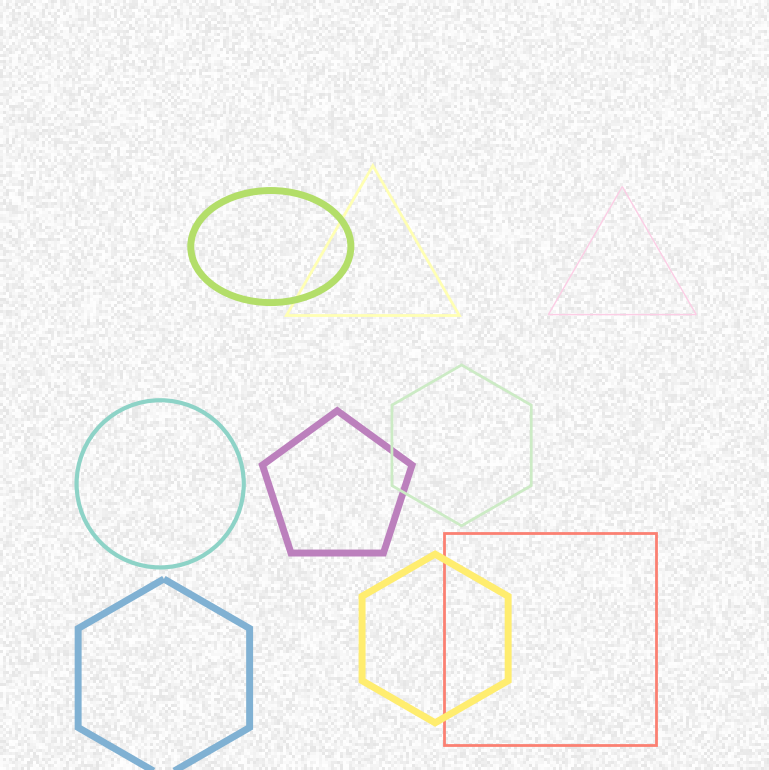[{"shape": "circle", "thickness": 1.5, "radius": 0.54, "center": [0.208, 0.372]}, {"shape": "triangle", "thickness": 1, "radius": 0.65, "center": [0.484, 0.655]}, {"shape": "square", "thickness": 1, "radius": 0.69, "center": [0.715, 0.17]}, {"shape": "hexagon", "thickness": 2.5, "radius": 0.64, "center": [0.213, 0.119]}, {"shape": "oval", "thickness": 2.5, "radius": 0.52, "center": [0.352, 0.68]}, {"shape": "triangle", "thickness": 0.5, "radius": 0.55, "center": [0.808, 0.647]}, {"shape": "pentagon", "thickness": 2.5, "radius": 0.51, "center": [0.438, 0.364]}, {"shape": "hexagon", "thickness": 1, "radius": 0.52, "center": [0.599, 0.422]}, {"shape": "hexagon", "thickness": 2.5, "radius": 0.55, "center": [0.565, 0.171]}]